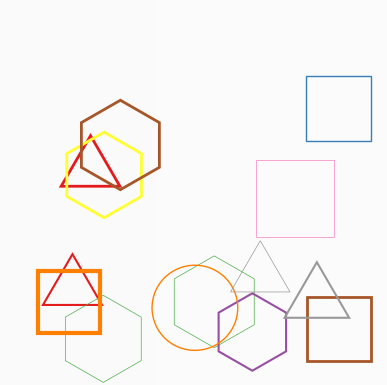[{"shape": "triangle", "thickness": 2, "radius": 0.44, "center": [0.234, 0.56]}, {"shape": "triangle", "thickness": 1.5, "radius": 0.44, "center": [0.187, 0.252]}, {"shape": "square", "thickness": 1, "radius": 0.42, "center": [0.874, 0.718]}, {"shape": "hexagon", "thickness": 0.5, "radius": 0.57, "center": [0.267, 0.12]}, {"shape": "hexagon", "thickness": 0.5, "radius": 0.6, "center": [0.553, 0.216]}, {"shape": "hexagon", "thickness": 1.5, "radius": 0.5, "center": [0.651, 0.138]}, {"shape": "circle", "thickness": 1, "radius": 0.55, "center": [0.503, 0.201]}, {"shape": "square", "thickness": 3, "radius": 0.4, "center": [0.177, 0.215]}, {"shape": "hexagon", "thickness": 2, "radius": 0.56, "center": [0.269, 0.546]}, {"shape": "square", "thickness": 2, "radius": 0.41, "center": [0.876, 0.146]}, {"shape": "hexagon", "thickness": 2, "radius": 0.58, "center": [0.311, 0.623]}, {"shape": "square", "thickness": 0.5, "radius": 0.5, "center": [0.761, 0.485]}, {"shape": "triangle", "thickness": 1.5, "radius": 0.48, "center": [0.818, 0.223]}, {"shape": "triangle", "thickness": 0.5, "radius": 0.44, "center": [0.672, 0.286]}]